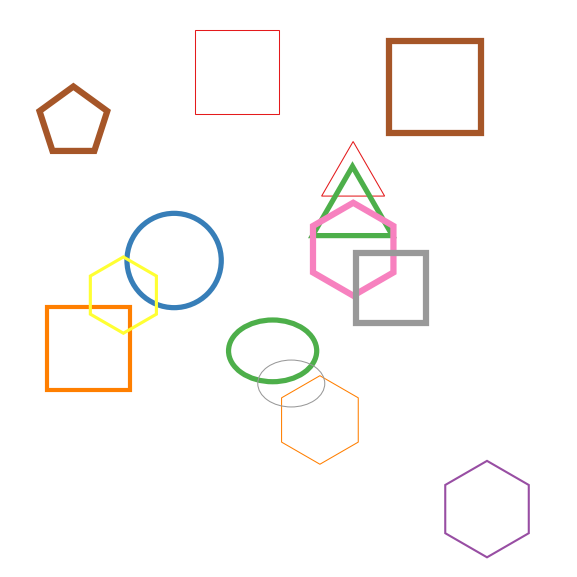[{"shape": "square", "thickness": 0.5, "radius": 0.36, "center": [0.41, 0.875]}, {"shape": "triangle", "thickness": 0.5, "radius": 0.31, "center": [0.611, 0.691]}, {"shape": "circle", "thickness": 2.5, "radius": 0.41, "center": [0.301, 0.548]}, {"shape": "oval", "thickness": 2.5, "radius": 0.38, "center": [0.472, 0.392]}, {"shape": "triangle", "thickness": 2.5, "radius": 0.4, "center": [0.61, 0.631]}, {"shape": "hexagon", "thickness": 1, "radius": 0.42, "center": [0.843, 0.118]}, {"shape": "hexagon", "thickness": 0.5, "radius": 0.38, "center": [0.554, 0.272]}, {"shape": "square", "thickness": 2, "radius": 0.36, "center": [0.153, 0.396]}, {"shape": "hexagon", "thickness": 1.5, "radius": 0.33, "center": [0.214, 0.488]}, {"shape": "square", "thickness": 3, "radius": 0.4, "center": [0.753, 0.848]}, {"shape": "pentagon", "thickness": 3, "radius": 0.31, "center": [0.127, 0.788]}, {"shape": "hexagon", "thickness": 3, "radius": 0.4, "center": [0.612, 0.568]}, {"shape": "oval", "thickness": 0.5, "radius": 0.29, "center": [0.504, 0.335]}, {"shape": "square", "thickness": 3, "radius": 0.3, "center": [0.677, 0.501]}]